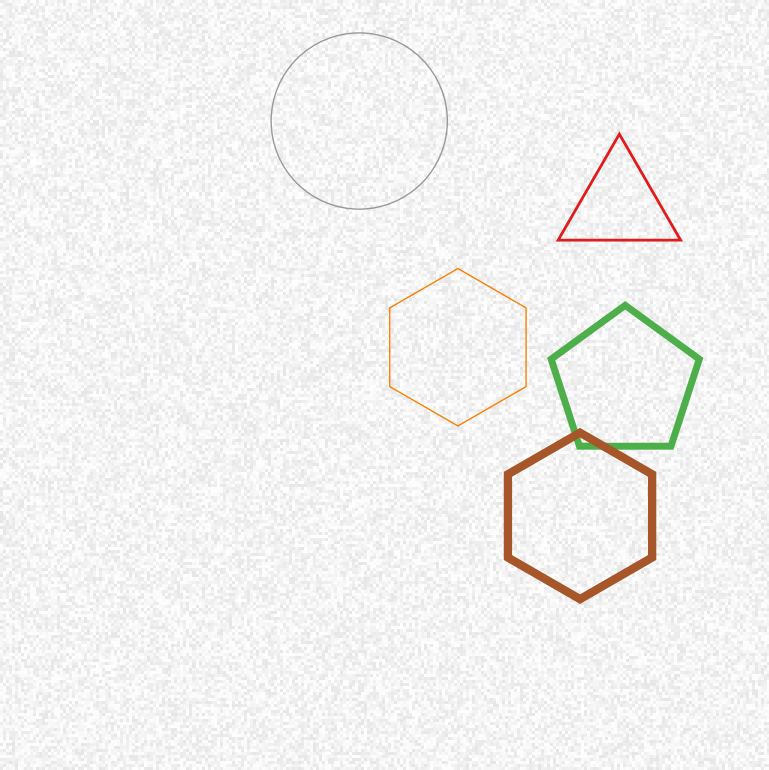[{"shape": "triangle", "thickness": 1, "radius": 0.46, "center": [0.804, 0.734]}, {"shape": "pentagon", "thickness": 2.5, "radius": 0.51, "center": [0.812, 0.502]}, {"shape": "hexagon", "thickness": 0.5, "radius": 0.51, "center": [0.595, 0.549]}, {"shape": "hexagon", "thickness": 3, "radius": 0.54, "center": [0.753, 0.33]}, {"shape": "circle", "thickness": 0.5, "radius": 0.57, "center": [0.467, 0.843]}]